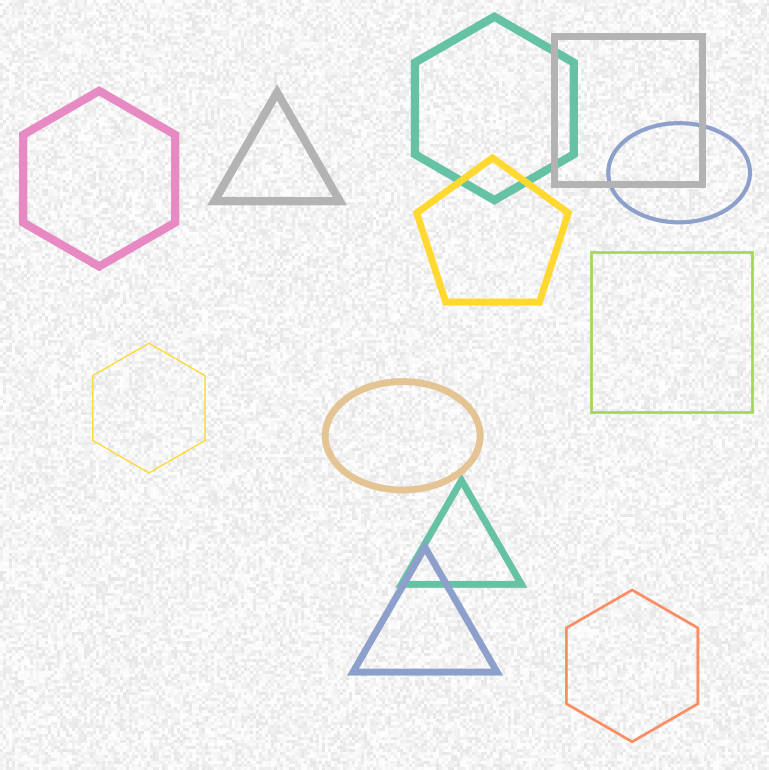[{"shape": "hexagon", "thickness": 3, "radius": 0.6, "center": [0.642, 0.859]}, {"shape": "triangle", "thickness": 2.5, "radius": 0.45, "center": [0.599, 0.286]}, {"shape": "hexagon", "thickness": 1, "radius": 0.49, "center": [0.821, 0.135]}, {"shape": "triangle", "thickness": 2.5, "radius": 0.54, "center": [0.552, 0.181]}, {"shape": "oval", "thickness": 1.5, "radius": 0.46, "center": [0.882, 0.776]}, {"shape": "hexagon", "thickness": 3, "radius": 0.57, "center": [0.129, 0.768]}, {"shape": "square", "thickness": 1, "radius": 0.52, "center": [0.872, 0.569]}, {"shape": "hexagon", "thickness": 0.5, "radius": 0.42, "center": [0.193, 0.47]}, {"shape": "pentagon", "thickness": 2.5, "radius": 0.52, "center": [0.64, 0.691]}, {"shape": "oval", "thickness": 2.5, "radius": 0.5, "center": [0.523, 0.434]}, {"shape": "square", "thickness": 2.5, "radius": 0.48, "center": [0.816, 0.857]}, {"shape": "triangle", "thickness": 3, "radius": 0.47, "center": [0.36, 0.786]}]